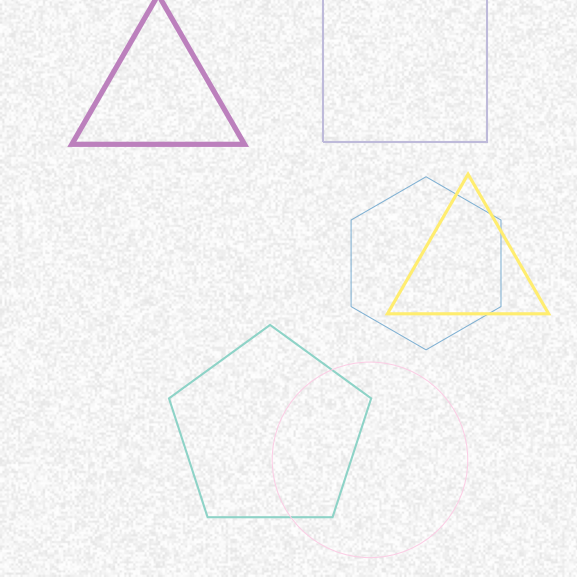[{"shape": "pentagon", "thickness": 1, "radius": 0.92, "center": [0.468, 0.252]}, {"shape": "square", "thickness": 1, "radius": 0.71, "center": [0.701, 0.896]}, {"shape": "hexagon", "thickness": 0.5, "radius": 0.75, "center": [0.738, 0.543]}, {"shape": "circle", "thickness": 0.5, "radius": 0.85, "center": [0.641, 0.203]}, {"shape": "triangle", "thickness": 2.5, "radius": 0.86, "center": [0.274, 0.836]}, {"shape": "triangle", "thickness": 1.5, "radius": 0.81, "center": [0.81, 0.536]}]